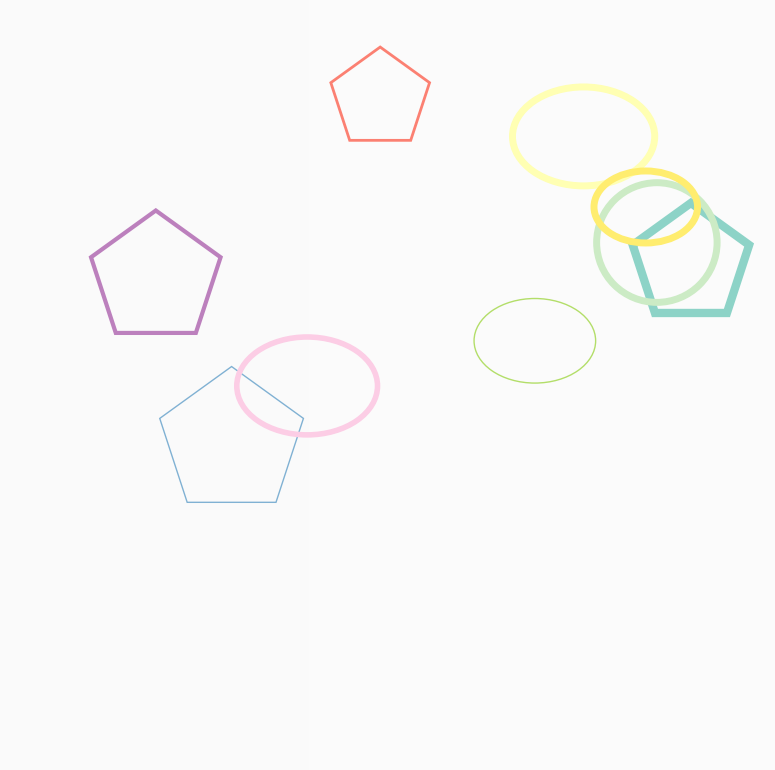[{"shape": "pentagon", "thickness": 3, "radius": 0.39, "center": [0.892, 0.657]}, {"shape": "oval", "thickness": 2.5, "radius": 0.46, "center": [0.753, 0.823]}, {"shape": "pentagon", "thickness": 1, "radius": 0.33, "center": [0.491, 0.872]}, {"shape": "pentagon", "thickness": 0.5, "radius": 0.49, "center": [0.299, 0.426]}, {"shape": "oval", "thickness": 0.5, "radius": 0.39, "center": [0.69, 0.557]}, {"shape": "oval", "thickness": 2, "radius": 0.45, "center": [0.396, 0.499]}, {"shape": "pentagon", "thickness": 1.5, "radius": 0.44, "center": [0.201, 0.639]}, {"shape": "circle", "thickness": 2.5, "radius": 0.39, "center": [0.848, 0.685]}, {"shape": "oval", "thickness": 2.5, "radius": 0.33, "center": [0.833, 0.731]}]